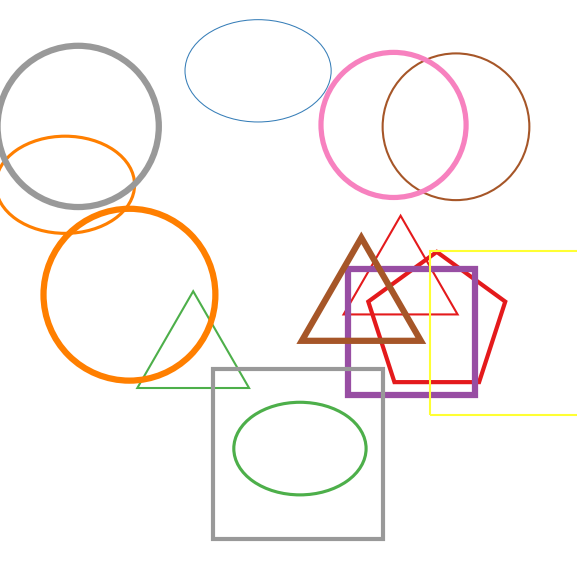[{"shape": "pentagon", "thickness": 2, "radius": 0.62, "center": [0.756, 0.438]}, {"shape": "triangle", "thickness": 1, "radius": 0.57, "center": [0.694, 0.512]}, {"shape": "oval", "thickness": 0.5, "radius": 0.63, "center": [0.447, 0.877]}, {"shape": "triangle", "thickness": 1, "radius": 0.56, "center": [0.335, 0.383]}, {"shape": "oval", "thickness": 1.5, "radius": 0.57, "center": [0.519, 0.222]}, {"shape": "square", "thickness": 3, "radius": 0.55, "center": [0.712, 0.424]}, {"shape": "circle", "thickness": 3, "radius": 0.74, "center": [0.224, 0.489]}, {"shape": "oval", "thickness": 1.5, "radius": 0.6, "center": [0.113, 0.679]}, {"shape": "square", "thickness": 1, "radius": 0.71, "center": [0.886, 0.423]}, {"shape": "circle", "thickness": 1, "radius": 0.64, "center": [0.79, 0.78]}, {"shape": "triangle", "thickness": 3, "radius": 0.59, "center": [0.626, 0.468]}, {"shape": "circle", "thickness": 2.5, "radius": 0.63, "center": [0.681, 0.783]}, {"shape": "square", "thickness": 2, "radius": 0.74, "center": [0.516, 0.213]}, {"shape": "circle", "thickness": 3, "radius": 0.7, "center": [0.135, 0.78]}]